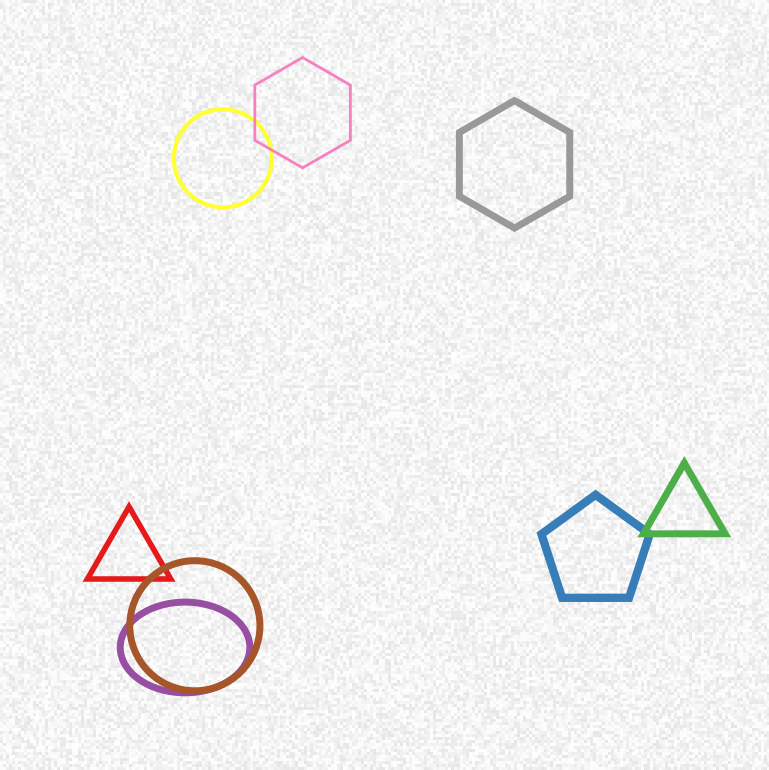[{"shape": "triangle", "thickness": 2, "radius": 0.31, "center": [0.168, 0.279]}, {"shape": "pentagon", "thickness": 3, "radius": 0.37, "center": [0.773, 0.283]}, {"shape": "triangle", "thickness": 2.5, "radius": 0.31, "center": [0.889, 0.337]}, {"shape": "oval", "thickness": 2.5, "radius": 0.42, "center": [0.24, 0.159]}, {"shape": "circle", "thickness": 1.5, "radius": 0.32, "center": [0.289, 0.794]}, {"shape": "circle", "thickness": 2.5, "radius": 0.42, "center": [0.253, 0.187]}, {"shape": "hexagon", "thickness": 1, "radius": 0.36, "center": [0.393, 0.854]}, {"shape": "hexagon", "thickness": 2.5, "radius": 0.41, "center": [0.668, 0.787]}]